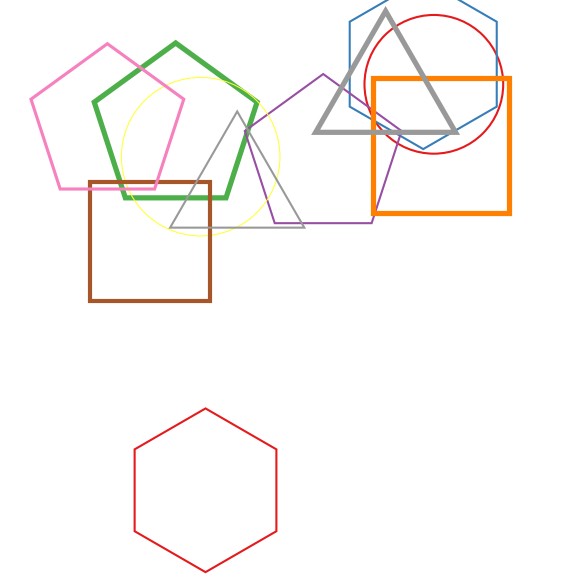[{"shape": "hexagon", "thickness": 1, "radius": 0.71, "center": [0.356, 0.15]}, {"shape": "circle", "thickness": 1, "radius": 0.6, "center": [0.751, 0.853]}, {"shape": "hexagon", "thickness": 1, "radius": 0.73, "center": [0.733, 0.888]}, {"shape": "pentagon", "thickness": 2.5, "radius": 0.74, "center": [0.304, 0.776]}, {"shape": "pentagon", "thickness": 1, "radius": 0.71, "center": [0.56, 0.728]}, {"shape": "square", "thickness": 2.5, "radius": 0.59, "center": [0.764, 0.747]}, {"shape": "circle", "thickness": 0.5, "radius": 0.69, "center": [0.347, 0.728]}, {"shape": "square", "thickness": 2, "radius": 0.52, "center": [0.26, 0.581]}, {"shape": "pentagon", "thickness": 1.5, "radius": 0.7, "center": [0.186, 0.784]}, {"shape": "triangle", "thickness": 1, "radius": 0.67, "center": [0.411, 0.672]}, {"shape": "triangle", "thickness": 2.5, "radius": 0.7, "center": [0.668, 0.84]}]